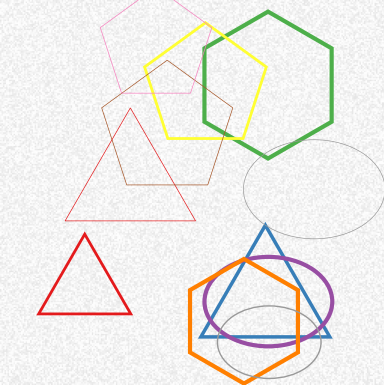[{"shape": "triangle", "thickness": 2, "radius": 0.69, "center": [0.22, 0.254]}, {"shape": "triangle", "thickness": 0.5, "radius": 0.98, "center": [0.339, 0.524]}, {"shape": "triangle", "thickness": 2.5, "radius": 0.97, "center": [0.689, 0.222]}, {"shape": "hexagon", "thickness": 3, "radius": 0.95, "center": [0.696, 0.779]}, {"shape": "oval", "thickness": 3, "radius": 0.83, "center": [0.697, 0.217]}, {"shape": "hexagon", "thickness": 3, "radius": 0.81, "center": [0.634, 0.166]}, {"shape": "pentagon", "thickness": 2, "radius": 0.83, "center": [0.534, 0.775]}, {"shape": "pentagon", "thickness": 0.5, "radius": 0.9, "center": [0.434, 0.665]}, {"shape": "pentagon", "thickness": 0.5, "radius": 0.76, "center": [0.405, 0.881]}, {"shape": "oval", "thickness": 0.5, "radius": 0.92, "center": [0.816, 0.508]}, {"shape": "oval", "thickness": 1, "radius": 0.67, "center": [0.699, 0.111]}]